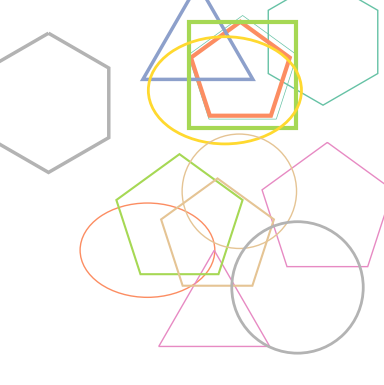[{"shape": "hexagon", "thickness": 1, "radius": 0.82, "center": [0.839, 0.891]}, {"shape": "pentagon", "thickness": 0.5, "radius": 0.74, "center": [0.63, 0.811]}, {"shape": "pentagon", "thickness": 3, "radius": 0.67, "center": [0.624, 0.809]}, {"shape": "oval", "thickness": 1, "radius": 0.87, "center": [0.383, 0.35]}, {"shape": "triangle", "thickness": 2.5, "radius": 0.82, "center": [0.514, 0.876]}, {"shape": "pentagon", "thickness": 1, "radius": 0.89, "center": [0.85, 0.452]}, {"shape": "triangle", "thickness": 1, "radius": 0.83, "center": [0.556, 0.183]}, {"shape": "square", "thickness": 3, "radius": 0.69, "center": [0.63, 0.805]}, {"shape": "pentagon", "thickness": 1.5, "radius": 0.86, "center": [0.466, 0.427]}, {"shape": "oval", "thickness": 2, "radius": 0.99, "center": [0.584, 0.765]}, {"shape": "pentagon", "thickness": 1.5, "radius": 0.77, "center": [0.565, 0.382]}, {"shape": "circle", "thickness": 1, "radius": 0.74, "center": [0.622, 0.503]}, {"shape": "hexagon", "thickness": 2.5, "radius": 0.9, "center": [0.126, 0.733]}, {"shape": "circle", "thickness": 2, "radius": 0.85, "center": [0.773, 0.253]}]